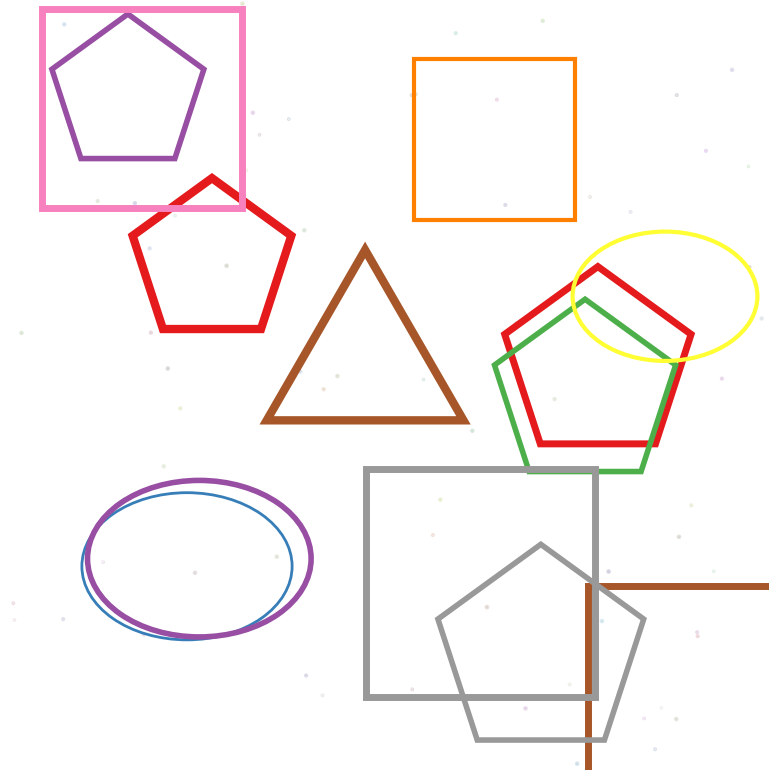[{"shape": "pentagon", "thickness": 2.5, "radius": 0.64, "center": [0.776, 0.527]}, {"shape": "pentagon", "thickness": 3, "radius": 0.54, "center": [0.275, 0.66]}, {"shape": "oval", "thickness": 1, "radius": 0.68, "center": [0.243, 0.265]}, {"shape": "pentagon", "thickness": 2, "radius": 0.62, "center": [0.76, 0.488]}, {"shape": "oval", "thickness": 2, "radius": 0.73, "center": [0.259, 0.274]}, {"shape": "pentagon", "thickness": 2, "radius": 0.52, "center": [0.166, 0.878]}, {"shape": "square", "thickness": 1.5, "radius": 0.52, "center": [0.642, 0.819]}, {"shape": "oval", "thickness": 1.5, "radius": 0.6, "center": [0.864, 0.615]}, {"shape": "square", "thickness": 2.5, "radius": 0.62, "center": [0.887, 0.116]}, {"shape": "triangle", "thickness": 3, "radius": 0.74, "center": [0.474, 0.528]}, {"shape": "square", "thickness": 2.5, "radius": 0.65, "center": [0.184, 0.859]}, {"shape": "pentagon", "thickness": 2, "radius": 0.7, "center": [0.702, 0.153]}, {"shape": "square", "thickness": 2.5, "radius": 0.74, "center": [0.624, 0.243]}]